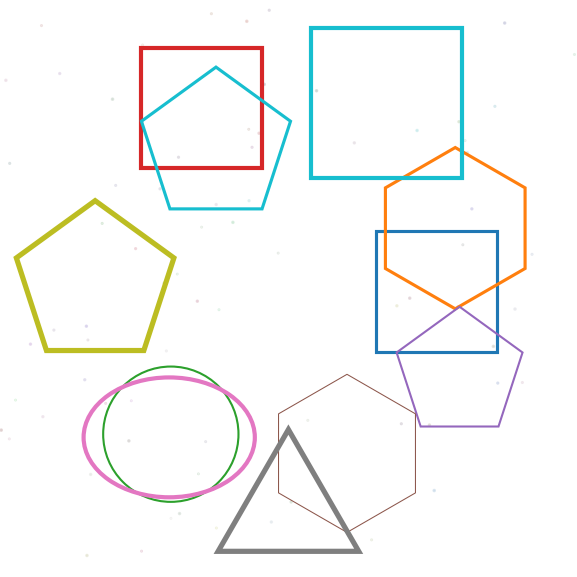[{"shape": "square", "thickness": 1.5, "radius": 0.52, "center": [0.756, 0.495]}, {"shape": "hexagon", "thickness": 1.5, "radius": 0.7, "center": [0.788, 0.604]}, {"shape": "circle", "thickness": 1, "radius": 0.59, "center": [0.296, 0.247]}, {"shape": "square", "thickness": 2, "radius": 0.52, "center": [0.349, 0.812]}, {"shape": "pentagon", "thickness": 1, "radius": 0.57, "center": [0.796, 0.353]}, {"shape": "hexagon", "thickness": 0.5, "radius": 0.68, "center": [0.601, 0.214]}, {"shape": "oval", "thickness": 2, "radius": 0.74, "center": [0.293, 0.242]}, {"shape": "triangle", "thickness": 2.5, "radius": 0.7, "center": [0.499, 0.115]}, {"shape": "pentagon", "thickness": 2.5, "radius": 0.72, "center": [0.165, 0.508]}, {"shape": "pentagon", "thickness": 1.5, "radius": 0.68, "center": [0.374, 0.747]}, {"shape": "square", "thickness": 2, "radius": 0.65, "center": [0.669, 0.821]}]